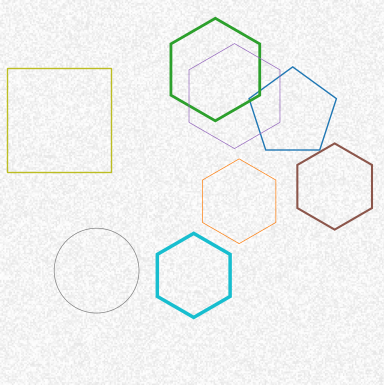[{"shape": "pentagon", "thickness": 1, "radius": 0.6, "center": [0.76, 0.707]}, {"shape": "hexagon", "thickness": 0.5, "radius": 0.55, "center": [0.621, 0.477]}, {"shape": "hexagon", "thickness": 2, "radius": 0.67, "center": [0.559, 0.819]}, {"shape": "hexagon", "thickness": 0.5, "radius": 0.68, "center": [0.609, 0.75]}, {"shape": "hexagon", "thickness": 1.5, "radius": 0.56, "center": [0.869, 0.516]}, {"shape": "circle", "thickness": 0.5, "radius": 0.55, "center": [0.251, 0.297]}, {"shape": "square", "thickness": 1, "radius": 0.68, "center": [0.153, 0.688]}, {"shape": "hexagon", "thickness": 2.5, "radius": 0.55, "center": [0.503, 0.285]}]